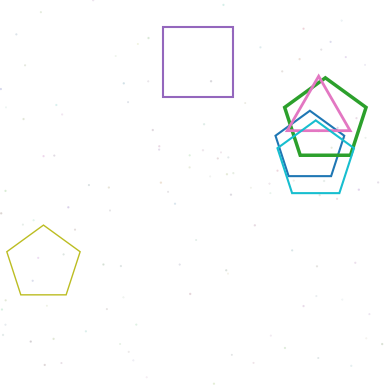[{"shape": "pentagon", "thickness": 1.5, "radius": 0.47, "center": [0.805, 0.618]}, {"shape": "pentagon", "thickness": 2.5, "radius": 0.56, "center": [0.845, 0.687]}, {"shape": "square", "thickness": 1.5, "radius": 0.45, "center": [0.514, 0.84]}, {"shape": "triangle", "thickness": 2, "radius": 0.47, "center": [0.828, 0.708]}, {"shape": "pentagon", "thickness": 1, "radius": 0.5, "center": [0.113, 0.315]}, {"shape": "pentagon", "thickness": 1.5, "radius": 0.52, "center": [0.82, 0.583]}]